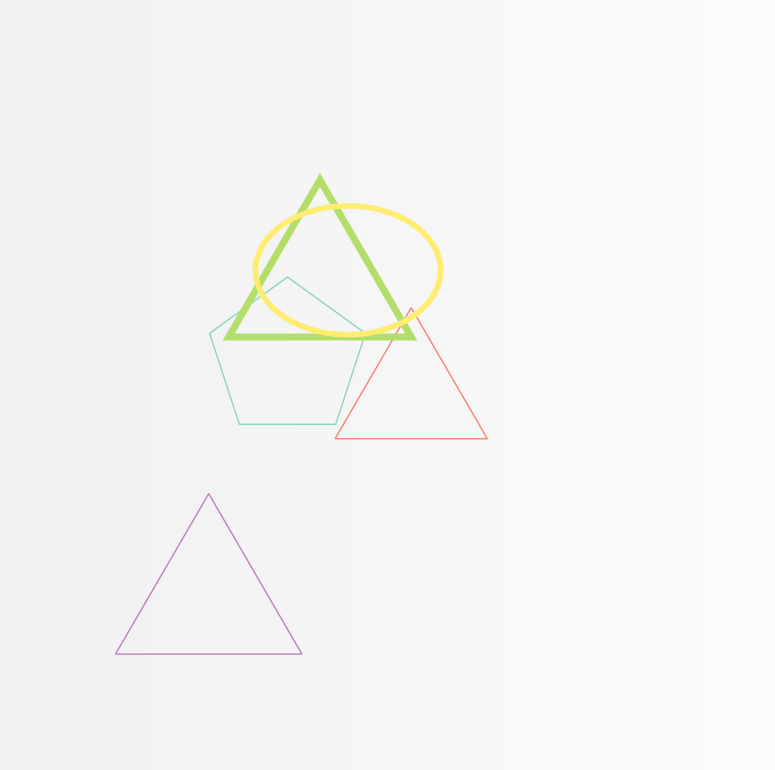[{"shape": "pentagon", "thickness": 0.5, "radius": 0.53, "center": [0.371, 0.534]}, {"shape": "triangle", "thickness": 0.5, "radius": 0.57, "center": [0.531, 0.487]}, {"shape": "triangle", "thickness": 2.5, "radius": 0.68, "center": [0.413, 0.63]}, {"shape": "triangle", "thickness": 0.5, "radius": 0.69, "center": [0.269, 0.22]}, {"shape": "oval", "thickness": 2, "radius": 0.6, "center": [0.449, 0.649]}]